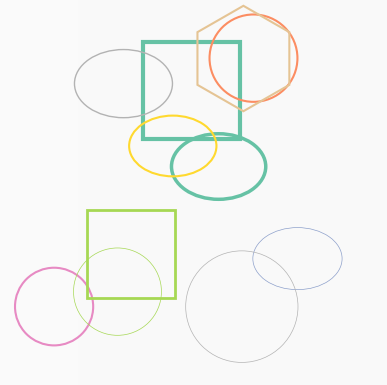[{"shape": "square", "thickness": 3, "radius": 0.63, "center": [0.494, 0.765]}, {"shape": "oval", "thickness": 2.5, "radius": 0.61, "center": [0.564, 0.567]}, {"shape": "circle", "thickness": 1.5, "radius": 0.57, "center": [0.654, 0.849]}, {"shape": "oval", "thickness": 0.5, "radius": 0.58, "center": [0.768, 0.328]}, {"shape": "circle", "thickness": 1.5, "radius": 0.5, "center": [0.14, 0.204]}, {"shape": "circle", "thickness": 0.5, "radius": 0.57, "center": [0.303, 0.242]}, {"shape": "square", "thickness": 2, "radius": 0.57, "center": [0.338, 0.341]}, {"shape": "oval", "thickness": 1.5, "radius": 0.56, "center": [0.446, 0.621]}, {"shape": "hexagon", "thickness": 1.5, "radius": 0.68, "center": [0.628, 0.848]}, {"shape": "oval", "thickness": 1, "radius": 0.63, "center": [0.319, 0.783]}, {"shape": "circle", "thickness": 0.5, "radius": 0.72, "center": [0.624, 0.204]}]